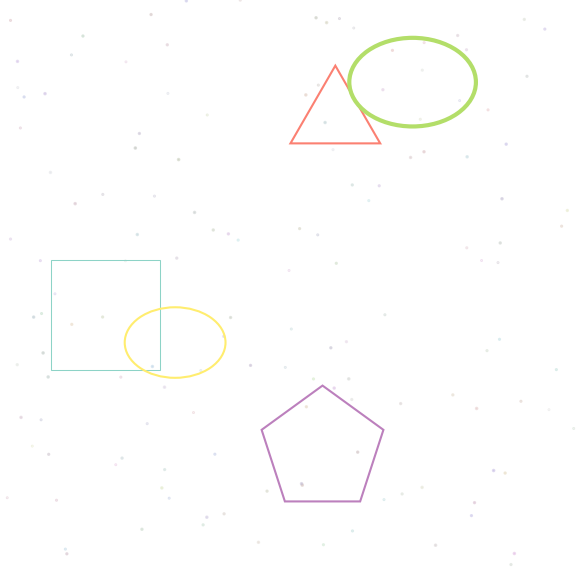[{"shape": "square", "thickness": 0.5, "radius": 0.47, "center": [0.183, 0.454]}, {"shape": "triangle", "thickness": 1, "radius": 0.45, "center": [0.581, 0.796]}, {"shape": "oval", "thickness": 2, "radius": 0.55, "center": [0.714, 0.857]}, {"shape": "pentagon", "thickness": 1, "radius": 0.55, "center": [0.558, 0.221]}, {"shape": "oval", "thickness": 1, "radius": 0.44, "center": [0.303, 0.406]}]